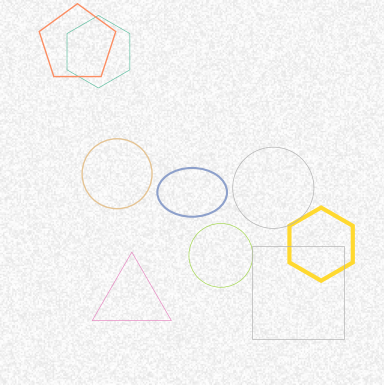[{"shape": "hexagon", "thickness": 0.5, "radius": 0.47, "center": [0.256, 0.866]}, {"shape": "pentagon", "thickness": 1, "radius": 0.52, "center": [0.201, 0.886]}, {"shape": "oval", "thickness": 1.5, "radius": 0.45, "center": [0.499, 0.5]}, {"shape": "triangle", "thickness": 0.5, "radius": 0.59, "center": [0.342, 0.227]}, {"shape": "circle", "thickness": 0.5, "radius": 0.41, "center": [0.574, 0.337]}, {"shape": "hexagon", "thickness": 3, "radius": 0.48, "center": [0.834, 0.366]}, {"shape": "circle", "thickness": 1, "radius": 0.45, "center": [0.304, 0.549]}, {"shape": "circle", "thickness": 0.5, "radius": 0.53, "center": [0.71, 0.512]}, {"shape": "square", "thickness": 0.5, "radius": 0.6, "center": [0.773, 0.24]}]